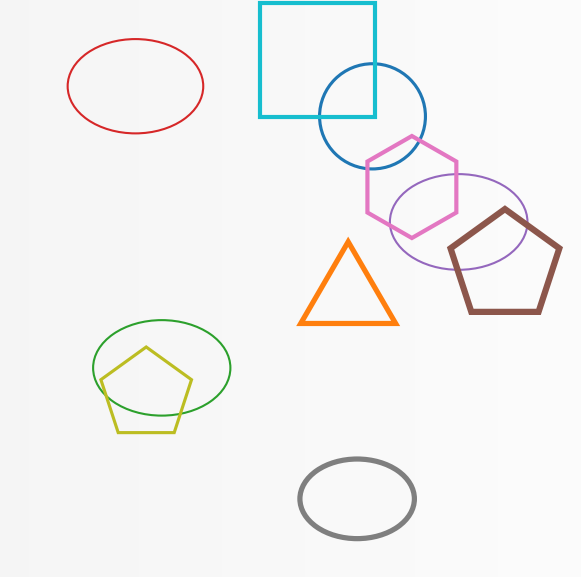[{"shape": "circle", "thickness": 1.5, "radius": 0.46, "center": [0.641, 0.798]}, {"shape": "triangle", "thickness": 2.5, "radius": 0.47, "center": [0.599, 0.486]}, {"shape": "oval", "thickness": 1, "radius": 0.59, "center": [0.278, 0.362]}, {"shape": "oval", "thickness": 1, "radius": 0.58, "center": [0.233, 0.85]}, {"shape": "oval", "thickness": 1, "radius": 0.59, "center": [0.789, 0.615]}, {"shape": "pentagon", "thickness": 3, "radius": 0.49, "center": [0.869, 0.539]}, {"shape": "hexagon", "thickness": 2, "radius": 0.44, "center": [0.709, 0.675]}, {"shape": "oval", "thickness": 2.5, "radius": 0.49, "center": [0.614, 0.135]}, {"shape": "pentagon", "thickness": 1.5, "radius": 0.41, "center": [0.252, 0.316]}, {"shape": "square", "thickness": 2, "radius": 0.49, "center": [0.546, 0.895]}]